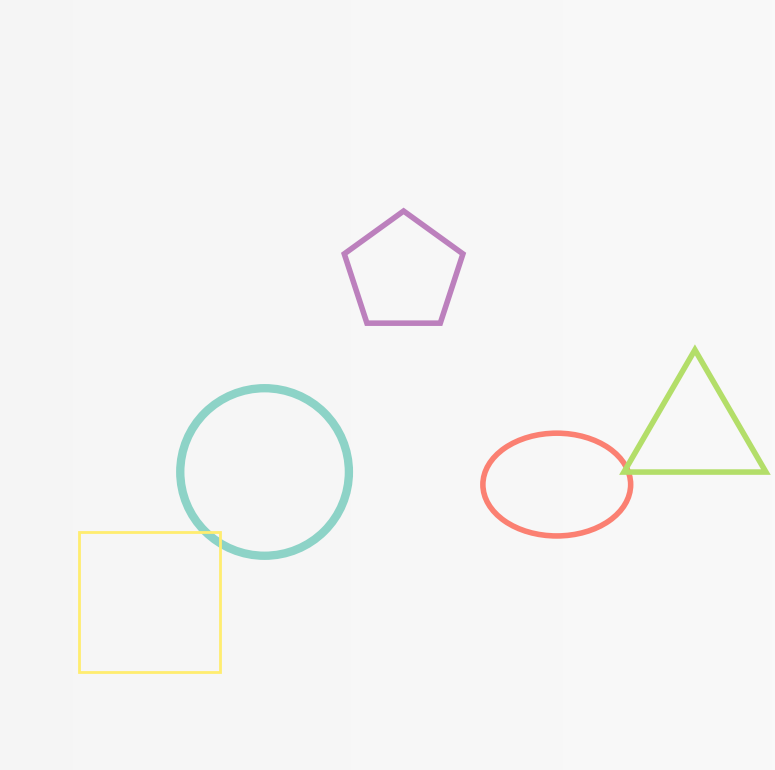[{"shape": "circle", "thickness": 3, "radius": 0.54, "center": [0.341, 0.387]}, {"shape": "oval", "thickness": 2, "radius": 0.48, "center": [0.718, 0.371]}, {"shape": "triangle", "thickness": 2, "radius": 0.53, "center": [0.897, 0.44]}, {"shape": "pentagon", "thickness": 2, "radius": 0.4, "center": [0.521, 0.645]}, {"shape": "square", "thickness": 1, "radius": 0.45, "center": [0.193, 0.218]}]